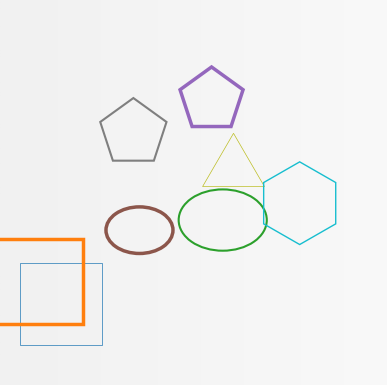[{"shape": "square", "thickness": 0.5, "radius": 0.53, "center": [0.158, 0.21]}, {"shape": "square", "thickness": 2.5, "radius": 0.55, "center": [0.104, 0.268]}, {"shape": "oval", "thickness": 1.5, "radius": 0.57, "center": [0.575, 0.428]}, {"shape": "pentagon", "thickness": 2.5, "radius": 0.43, "center": [0.546, 0.741]}, {"shape": "oval", "thickness": 2.5, "radius": 0.43, "center": [0.36, 0.402]}, {"shape": "pentagon", "thickness": 1.5, "radius": 0.45, "center": [0.344, 0.655]}, {"shape": "triangle", "thickness": 0.5, "radius": 0.46, "center": [0.603, 0.562]}, {"shape": "hexagon", "thickness": 1, "radius": 0.54, "center": [0.773, 0.472]}]